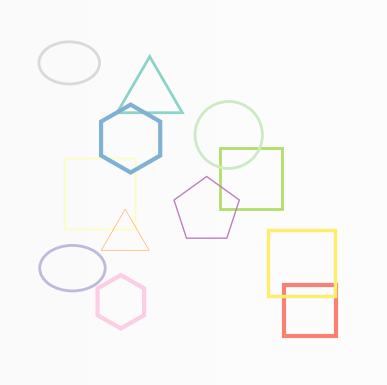[{"shape": "triangle", "thickness": 2, "radius": 0.49, "center": [0.386, 0.756]}, {"shape": "square", "thickness": 1, "radius": 0.46, "center": [0.257, 0.497]}, {"shape": "oval", "thickness": 2, "radius": 0.42, "center": [0.187, 0.303]}, {"shape": "square", "thickness": 3, "radius": 0.33, "center": [0.8, 0.194]}, {"shape": "hexagon", "thickness": 3, "radius": 0.44, "center": [0.337, 0.64]}, {"shape": "triangle", "thickness": 0.5, "radius": 0.36, "center": [0.323, 0.385]}, {"shape": "square", "thickness": 2, "radius": 0.4, "center": [0.647, 0.537]}, {"shape": "hexagon", "thickness": 3, "radius": 0.35, "center": [0.312, 0.216]}, {"shape": "oval", "thickness": 2, "radius": 0.39, "center": [0.179, 0.837]}, {"shape": "pentagon", "thickness": 1, "radius": 0.44, "center": [0.533, 0.453]}, {"shape": "circle", "thickness": 2, "radius": 0.43, "center": [0.59, 0.65]}, {"shape": "square", "thickness": 2.5, "radius": 0.43, "center": [0.778, 0.318]}]